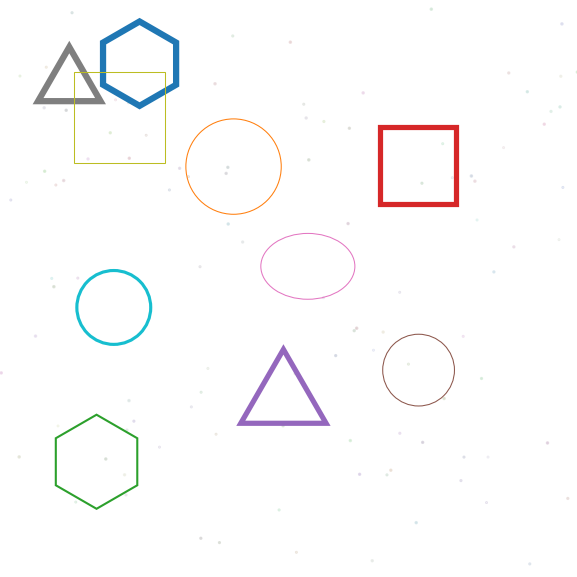[{"shape": "hexagon", "thickness": 3, "radius": 0.37, "center": [0.242, 0.889]}, {"shape": "circle", "thickness": 0.5, "radius": 0.41, "center": [0.404, 0.711]}, {"shape": "hexagon", "thickness": 1, "radius": 0.41, "center": [0.167, 0.2]}, {"shape": "square", "thickness": 2.5, "radius": 0.33, "center": [0.724, 0.712]}, {"shape": "triangle", "thickness": 2.5, "radius": 0.43, "center": [0.491, 0.309]}, {"shape": "circle", "thickness": 0.5, "radius": 0.31, "center": [0.725, 0.358]}, {"shape": "oval", "thickness": 0.5, "radius": 0.41, "center": [0.533, 0.538]}, {"shape": "triangle", "thickness": 3, "radius": 0.31, "center": [0.12, 0.855]}, {"shape": "square", "thickness": 0.5, "radius": 0.4, "center": [0.207, 0.796]}, {"shape": "circle", "thickness": 1.5, "radius": 0.32, "center": [0.197, 0.467]}]